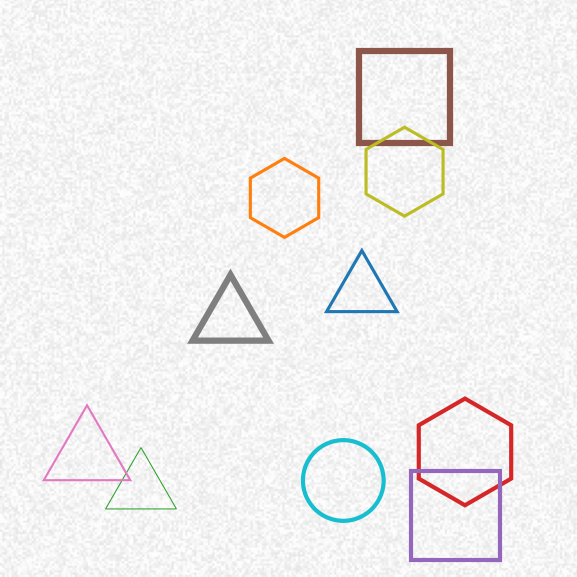[{"shape": "triangle", "thickness": 1.5, "radius": 0.35, "center": [0.627, 0.495]}, {"shape": "hexagon", "thickness": 1.5, "radius": 0.34, "center": [0.493, 0.656]}, {"shape": "triangle", "thickness": 0.5, "radius": 0.35, "center": [0.244, 0.153]}, {"shape": "hexagon", "thickness": 2, "radius": 0.46, "center": [0.805, 0.217]}, {"shape": "square", "thickness": 2, "radius": 0.38, "center": [0.789, 0.106]}, {"shape": "square", "thickness": 3, "radius": 0.39, "center": [0.701, 0.831]}, {"shape": "triangle", "thickness": 1, "radius": 0.43, "center": [0.151, 0.211]}, {"shape": "triangle", "thickness": 3, "radius": 0.38, "center": [0.399, 0.447]}, {"shape": "hexagon", "thickness": 1.5, "radius": 0.39, "center": [0.701, 0.702]}, {"shape": "circle", "thickness": 2, "radius": 0.35, "center": [0.594, 0.167]}]